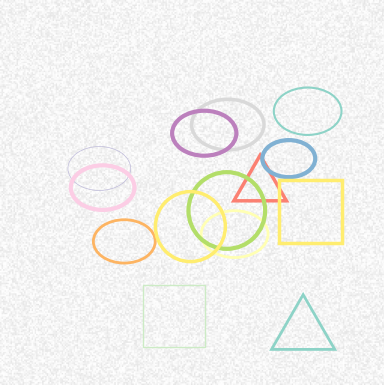[{"shape": "triangle", "thickness": 2, "radius": 0.47, "center": [0.787, 0.14]}, {"shape": "oval", "thickness": 1.5, "radius": 0.44, "center": [0.799, 0.711]}, {"shape": "oval", "thickness": 2, "radius": 0.43, "center": [0.609, 0.392]}, {"shape": "oval", "thickness": 0.5, "radius": 0.41, "center": [0.258, 0.562]}, {"shape": "triangle", "thickness": 2.5, "radius": 0.39, "center": [0.676, 0.518]}, {"shape": "oval", "thickness": 3, "radius": 0.34, "center": [0.75, 0.588]}, {"shape": "oval", "thickness": 2, "radius": 0.4, "center": [0.323, 0.373]}, {"shape": "circle", "thickness": 3, "radius": 0.5, "center": [0.589, 0.453]}, {"shape": "oval", "thickness": 3, "radius": 0.41, "center": [0.267, 0.513]}, {"shape": "oval", "thickness": 2.5, "radius": 0.47, "center": [0.592, 0.676]}, {"shape": "oval", "thickness": 3, "radius": 0.42, "center": [0.531, 0.654]}, {"shape": "square", "thickness": 1, "radius": 0.4, "center": [0.452, 0.18]}, {"shape": "circle", "thickness": 2.5, "radius": 0.45, "center": [0.494, 0.411]}, {"shape": "square", "thickness": 2.5, "radius": 0.41, "center": [0.807, 0.451]}]